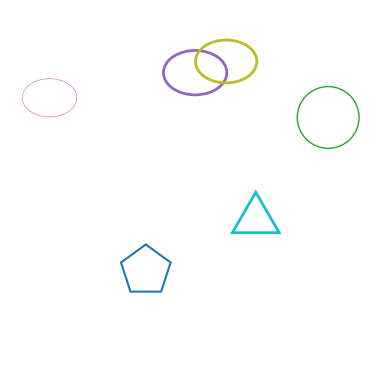[{"shape": "pentagon", "thickness": 1.5, "radius": 0.34, "center": [0.379, 0.297]}, {"shape": "circle", "thickness": 1, "radius": 0.4, "center": [0.852, 0.695]}, {"shape": "oval", "thickness": 2, "radius": 0.41, "center": [0.507, 0.811]}, {"shape": "oval", "thickness": 0.5, "radius": 0.36, "center": [0.129, 0.746]}, {"shape": "oval", "thickness": 2, "radius": 0.4, "center": [0.587, 0.84]}, {"shape": "triangle", "thickness": 2, "radius": 0.35, "center": [0.664, 0.431]}]